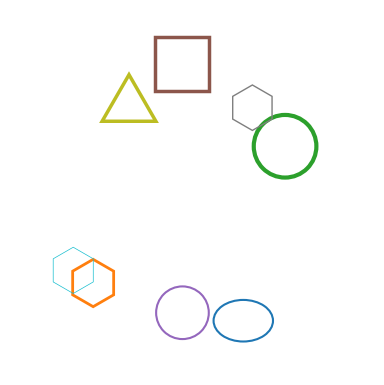[{"shape": "oval", "thickness": 1.5, "radius": 0.39, "center": [0.632, 0.167]}, {"shape": "hexagon", "thickness": 2, "radius": 0.31, "center": [0.242, 0.265]}, {"shape": "circle", "thickness": 3, "radius": 0.41, "center": [0.74, 0.62]}, {"shape": "circle", "thickness": 1.5, "radius": 0.34, "center": [0.474, 0.188]}, {"shape": "square", "thickness": 2.5, "radius": 0.35, "center": [0.473, 0.833]}, {"shape": "hexagon", "thickness": 1, "radius": 0.3, "center": [0.656, 0.72]}, {"shape": "triangle", "thickness": 2.5, "radius": 0.4, "center": [0.335, 0.725]}, {"shape": "hexagon", "thickness": 0.5, "radius": 0.3, "center": [0.19, 0.298]}]